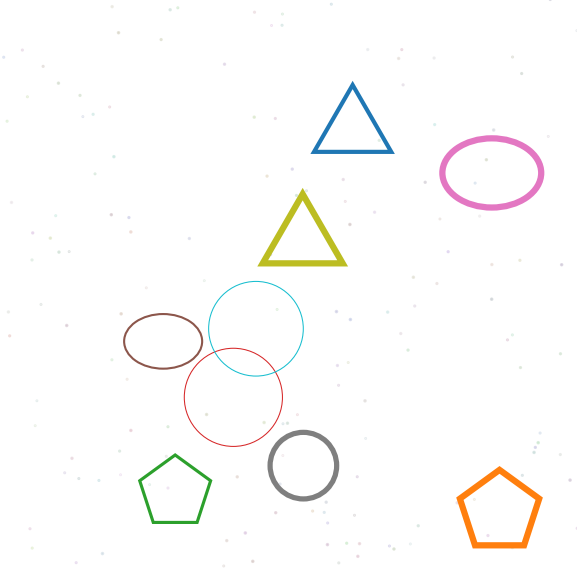[{"shape": "triangle", "thickness": 2, "radius": 0.39, "center": [0.611, 0.775]}, {"shape": "pentagon", "thickness": 3, "radius": 0.36, "center": [0.865, 0.113]}, {"shape": "pentagon", "thickness": 1.5, "radius": 0.32, "center": [0.303, 0.147]}, {"shape": "circle", "thickness": 0.5, "radius": 0.42, "center": [0.404, 0.311]}, {"shape": "oval", "thickness": 1, "radius": 0.34, "center": [0.282, 0.408]}, {"shape": "oval", "thickness": 3, "radius": 0.43, "center": [0.852, 0.7]}, {"shape": "circle", "thickness": 2.5, "radius": 0.29, "center": [0.525, 0.193]}, {"shape": "triangle", "thickness": 3, "radius": 0.4, "center": [0.524, 0.583]}, {"shape": "circle", "thickness": 0.5, "radius": 0.41, "center": [0.443, 0.43]}]